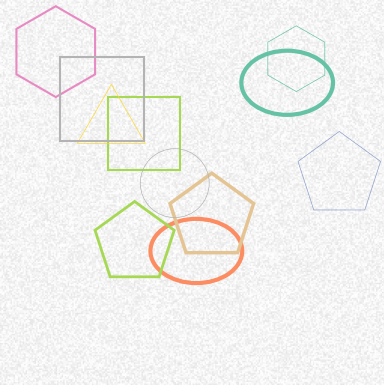[{"shape": "oval", "thickness": 3, "radius": 0.6, "center": [0.746, 0.785]}, {"shape": "hexagon", "thickness": 0.5, "radius": 0.43, "center": [0.77, 0.848]}, {"shape": "oval", "thickness": 3, "radius": 0.6, "center": [0.51, 0.348]}, {"shape": "pentagon", "thickness": 0.5, "radius": 0.56, "center": [0.881, 0.546]}, {"shape": "hexagon", "thickness": 1.5, "radius": 0.59, "center": [0.145, 0.866]}, {"shape": "pentagon", "thickness": 2, "radius": 0.54, "center": [0.35, 0.369]}, {"shape": "square", "thickness": 1.5, "radius": 0.47, "center": [0.375, 0.653]}, {"shape": "triangle", "thickness": 0.5, "radius": 0.51, "center": [0.289, 0.679]}, {"shape": "pentagon", "thickness": 2.5, "radius": 0.57, "center": [0.55, 0.436]}, {"shape": "circle", "thickness": 0.5, "radius": 0.45, "center": [0.454, 0.524]}, {"shape": "square", "thickness": 1.5, "radius": 0.54, "center": [0.265, 0.742]}]